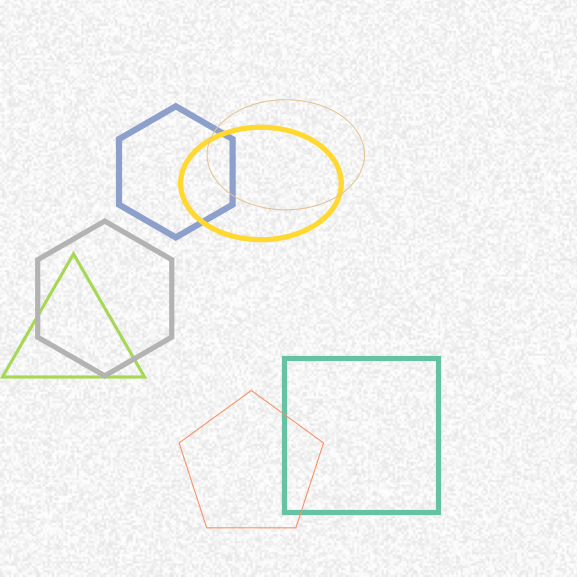[{"shape": "square", "thickness": 2.5, "radius": 0.66, "center": [0.625, 0.246]}, {"shape": "pentagon", "thickness": 0.5, "radius": 0.66, "center": [0.435, 0.192]}, {"shape": "hexagon", "thickness": 3, "radius": 0.57, "center": [0.304, 0.702]}, {"shape": "triangle", "thickness": 1.5, "radius": 0.71, "center": [0.127, 0.417]}, {"shape": "oval", "thickness": 2.5, "radius": 0.7, "center": [0.452, 0.681]}, {"shape": "oval", "thickness": 0.5, "radius": 0.68, "center": [0.495, 0.731]}, {"shape": "hexagon", "thickness": 2.5, "radius": 0.67, "center": [0.181, 0.482]}]